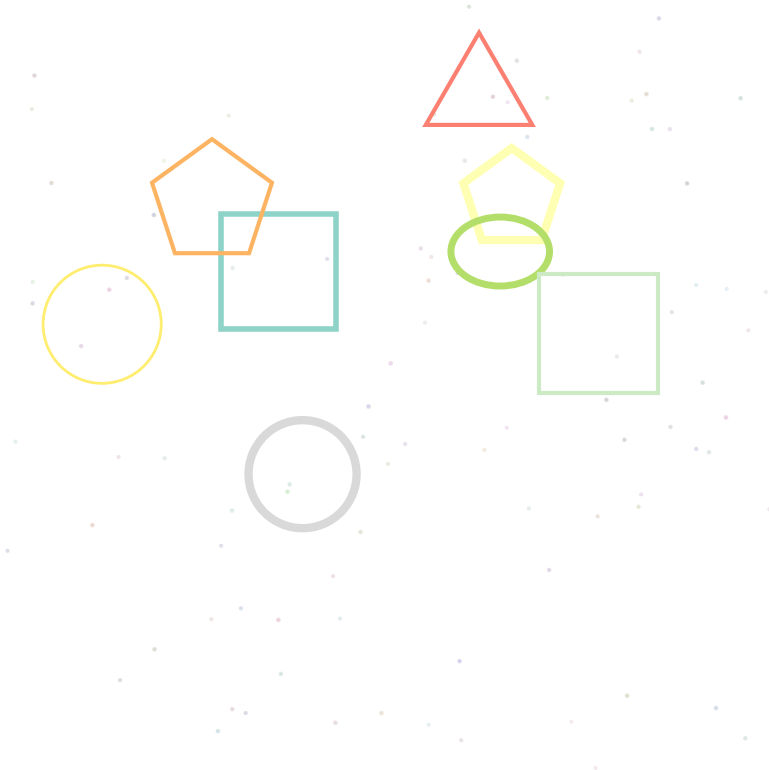[{"shape": "square", "thickness": 2, "radius": 0.37, "center": [0.362, 0.647]}, {"shape": "pentagon", "thickness": 3, "radius": 0.33, "center": [0.665, 0.742]}, {"shape": "triangle", "thickness": 1.5, "radius": 0.4, "center": [0.622, 0.878]}, {"shape": "pentagon", "thickness": 1.5, "radius": 0.41, "center": [0.275, 0.737]}, {"shape": "oval", "thickness": 2.5, "radius": 0.32, "center": [0.65, 0.673]}, {"shape": "circle", "thickness": 3, "radius": 0.35, "center": [0.393, 0.384]}, {"shape": "square", "thickness": 1.5, "radius": 0.38, "center": [0.777, 0.567]}, {"shape": "circle", "thickness": 1, "radius": 0.38, "center": [0.133, 0.579]}]